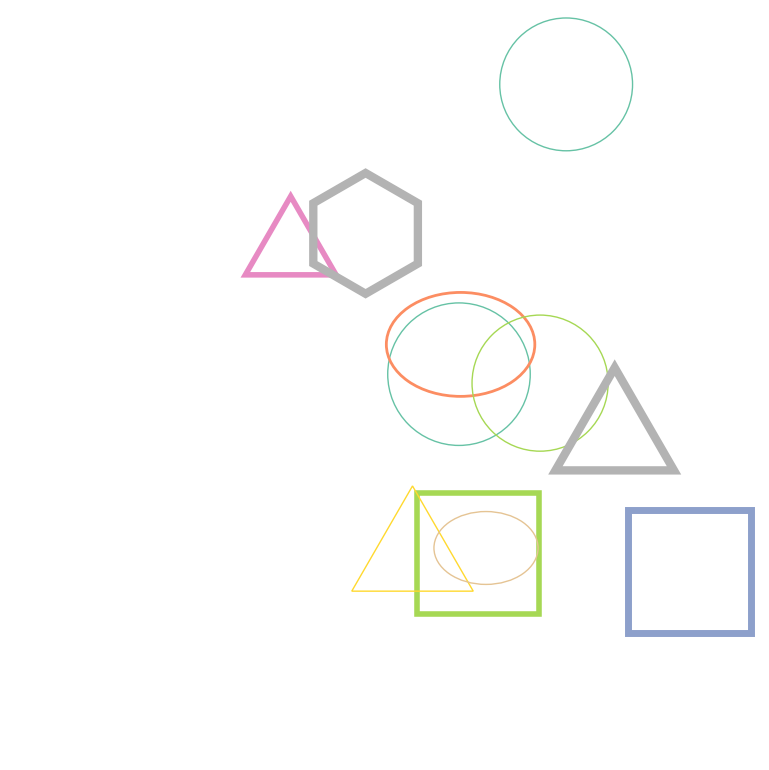[{"shape": "circle", "thickness": 0.5, "radius": 0.43, "center": [0.735, 0.89]}, {"shape": "circle", "thickness": 0.5, "radius": 0.46, "center": [0.596, 0.514]}, {"shape": "oval", "thickness": 1, "radius": 0.48, "center": [0.598, 0.553]}, {"shape": "square", "thickness": 2.5, "radius": 0.4, "center": [0.895, 0.258]}, {"shape": "triangle", "thickness": 2, "radius": 0.34, "center": [0.378, 0.677]}, {"shape": "square", "thickness": 2, "radius": 0.39, "center": [0.621, 0.281]}, {"shape": "circle", "thickness": 0.5, "radius": 0.44, "center": [0.701, 0.502]}, {"shape": "triangle", "thickness": 0.5, "radius": 0.46, "center": [0.536, 0.278]}, {"shape": "oval", "thickness": 0.5, "radius": 0.34, "center": [0.631, 0.288]}, {"shape": "triangle", "thickness": 3, "radius": 0.44, "center": [0.798, 0.434]}, {"shape": "hexagon", "thickness": 3, "radius": 0.39, "center": [0.475, 0.697]}]